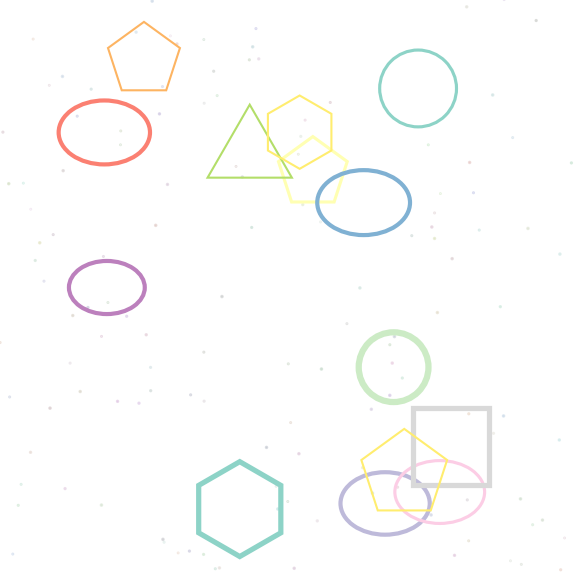[{"shape": "hexagon", "thickness": 2.5, "radius": 0.41, "center": [0.415, 0.118]}, {"shape": "circle", "thickness": 1.5, "radius": 0.33, "center": [0.724, 0.846]}, {"shape": "pentagon", "thickness": 1.5, "radius": 0.31, "center": [0.542, 0.7]}, {"shape": "oval", "thickness": 2, "radius": 0.39, "center": [0.667, 0.127]}, {"shape": "oval", "thickness": 2, "radius": 0.4, "center": [0.181, 0.77]}, {"shape": "oval", "thickness": 2, "radius": 0.4, "center": [0.63, 0.648]}, {"shape": "pentagon", "thickness": 1, "radius": 0.33, "center": [0.249, 0.896]}, {"shape": "triangle", "thickness": 1, "radius": 0.42, "center": [0.432, 0.734]}, {"shape": "oval", "thickness": 1.5, "radius": 0.39, "center": [0.761, 0.147]}, {"shape": "square", "thickness": 2.5, "radius": 0.33, "center": [0.781, 0.226]}, {"shape": "oval", "thickness": 2, "radius": 0.33, "center": [0.185, 0.501]}, {"shape": "circle", "thickness": 3, "radius": 0.3, "center": [0.682, 0.363]}, {"shape": "pentagon", "thickness": 1, "radius": 0.39, "center": [0.7, 0.178]}, {"shape": "hexagon", "thickness": 1, "radius": 0.32, "center": [0.519, 0.77]}]